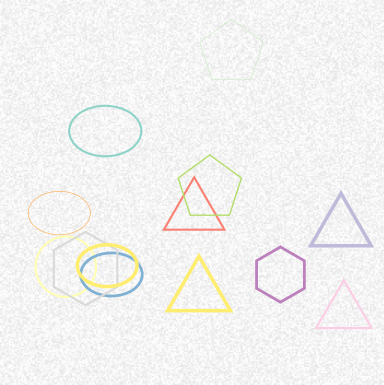[{"shape": "oval", "thickness": 1.5, "radius": 0.47, "center": [0.273, 0.66]}, {"shape": "circle", "thickness": 1.5, "radius": 0.39, "center": [0.171, 0.307]}, {"shape": "triangle", "thickness": 2.5, "radius": 0.45, "center": [0.886, 0.407]}, {"shape": "triangle", "thickness": 1.5, "radius": 0.45, "center": [0.504, 0.449]}, {"shape": "oval", "thickness": 2, "radius": 0.4, "center": [0.289, 0.287]}, {"shape": "oval", "thickness": 0.5, "radius": 0.4, "center": [0.154, 0.447]}, {"shape": "pentagon", "thickness": 1, "radius": 0.43, "center": [0.545, 0.511]}, {"shape": "triangle", "thickness": 1.5, "radius": 0.42, "center": [0.893, 0.189]}, {"shape": "hexagon", "thickness": 1.5, "radius": 0.48, "center": [0.222, 0.303]}, {"shape": "hexagon", "thickness": 2, "radius": 0.36, "center": [0.728, 0.287]}, {"shape": "pentagon", "thickness": 0.5, "radius": 0.43, "center": [0.601, 0.864]}, {"shape": "oval", "thickness": 2.5, "radius": 0.39, "center": [0.278, 0.31]}, {"shape": "triangle", "thickness": 2.5, "radius": 0.47, "center": [0.517, 0.24]}]